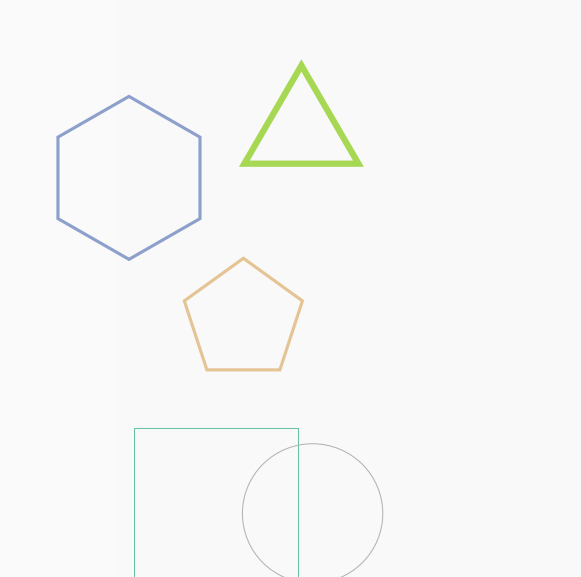[{"shape": "square", "thickness": 0.5, "radius": 0.71, "center": [0.372, 0.115]}, {"shape": "hexagon", "thickness": 1.5, "radius": 0.71, "center": [0.222, 0.691]}, {"shape": "triangle", "thickness": 3, "radius": 0.57, "center": [0.519, 0.772]}, {"shape": "pentagon", "thickness": 1.5, "radius": 0.53, "center": [0.419, 0.445]}, {"shape": "circle", "thickness": 0.5, "radius": 0.6, "center": [0.538, 0.11]}]